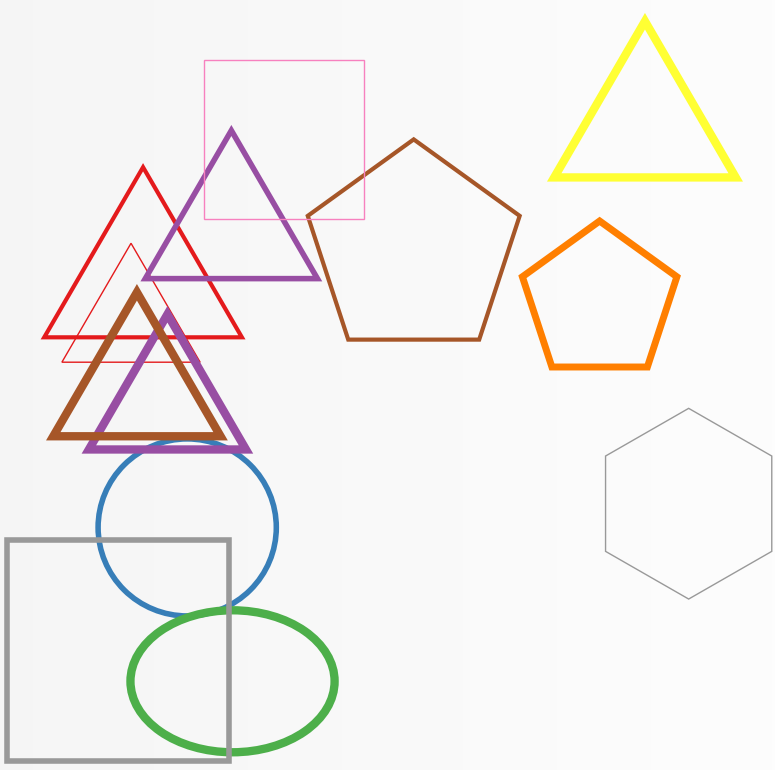[{"shape": "triangle", "thickness": 1.5, "radius": 0.74, "center": [0.185, 0.636]}, {"shape": "triangle", "thickness": 0.5, "radius": 0.51, "center": [0.169, 0.581]}, {"shape": "circle", "thickness": 2, "radius": 0.57, "center": [0.242, 0.315]}, {"shape": "oval", "thickness": 3, "radius": 0.66, "center": [0.3, 0.115]}, {"shape": "triangle", "thickness": 2, "radius": 0.64, "center": [0.299, 0.702]}, {"shape": "triangle", "thickness": 3, "radius": 0.59, "center": [0.216, 0.475]}, {"shape": "pentagon", "thickness": 2.5, "radius": 0.52, "center": [0.774, 0.608]}, {"shape": "triangle", "thickness": 3, "radius": 0.68, "center": [0.832, 0.837]}, {"shape": "triangle", "thickness": 3, "radius": 0.62, "center": [0.177, 0.496]}, {"shape": "pentagon", "thickness": 1.5, "radius": 0.72, "center": [0.534, 0.675]}, {"shape": "square", "thickness": 0.5, "radius": 0.52, "center": [0.366, 0.819]}, {"shape": "square", "thickness": 2, "radius": 0.72, "center": [0.153, 0.155]}, {"shape": "hexagon", "thickness": 0.5, "radius": 0.62, "center": [0.889, 0.346]}]